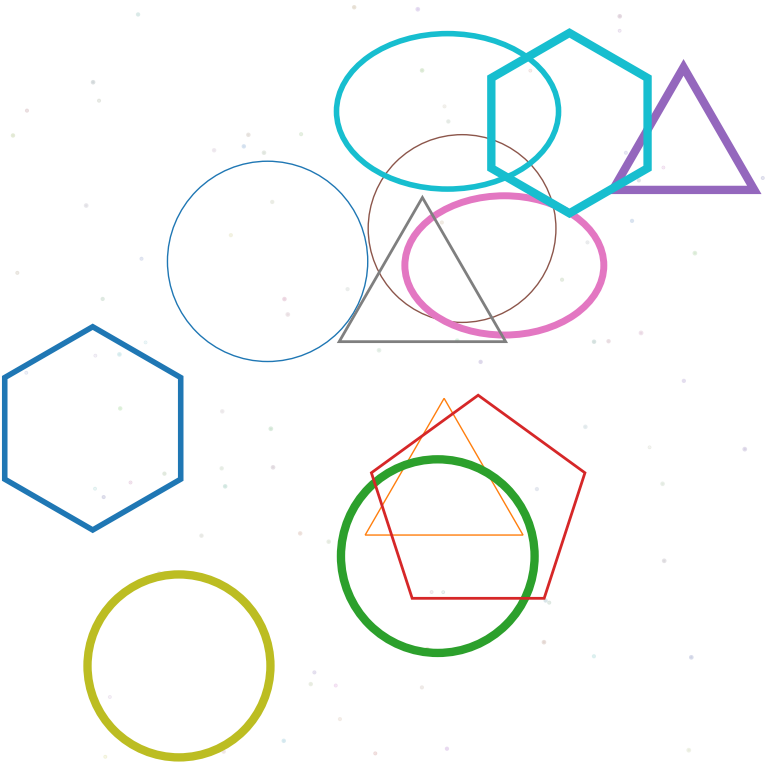[{"shape": "hexagon", "thickness": 2, "radius": 0.66, "center": [0.12, 0.444]}, {"shape": "circle", "thickness": 0.5, "radius": 0.65, "center": [0.348, 0.661]}, {"shape": "triangle", "thickness": 0.5, "radius": 0.59, "center": [0.577, 0.364]}, {"shape": "circle", "thickness": 3, "radius": 0.63, "center": [0.569, 0.278]}, {"shape": "pentagon", "thickness": 1, "radius": 0.73, "center": [0.621, 0.341]}, {"shape": "triangle", "thickness": 3, "radius": 0.53, "center": [0.888, 0.806]}, {"shape": "circle", "thickness": 0.5, "radius": 0.61, "center": [0.6, 0.703]}, {"shape": "oval", "thickness": 2.5, "radius": 0.65, "center": [0.655, 0.655]}, {"shape": "triangle", "thickness": 1, "radius": 0.62, "center": [0.549, 0.619]}, {"shape": "circle", "thickness": 3, "radius": 0.59, "center": [0.232, 0.135]}, {"shape": "oval", "thickness": 2, "radius": 0.72, "center": [0.581, 0.855]}, {"shape": "hexagon", "thickness": 3, "radius": 0.59, "center": [0.74, 0.84]}]